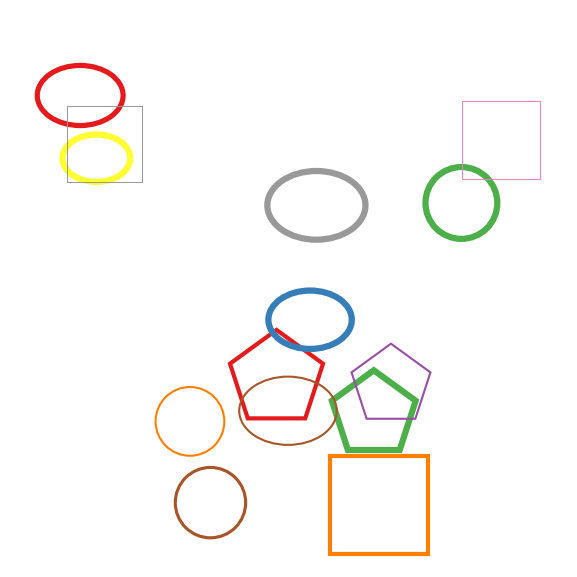[{"shape": "oval", "thickness": 2.5, "radius": 0.37, "center": [0.139, 0.834]}, {"shape": "pentagon", "thickness": 2, "radius": 0.42, "center": [0.479, 0.343]}, {"shape": "oval", "thickness": 3, "radius": 0.36, "center": [0.537, 0.445]}, {"shape": "circle", "thickness": 3, "radius": 0.31, "center": [0.799, 0.648]}, {"shape": "pentagon", "thickness": 3, "radius": 0.38, "center": [0.647, 0.282]}, {"shape": "pentagon", "thickness": 1, "radius": 0.36, "center": [0.677, 0.332]}, {"shape": "circle", "thickness": 1, "radius": 0.3, "center": [0.329, 0.269]}, {"shape": "square", "thickness": 2, "radius": 0.43, "center": [0.656, 0.125]}, {"shape": "oval", "thickness": 3, "radius": 0.29, "center": [0.167, 0.725]}, {"shape": "circle", "thickness": 1.5, "radius": 0.3, "center": [0.364, 0.129]}, {"shape": "oval", "thickness": 1, "radius": 0.42, "center": [0.499, 0.288]}, {"shape": "square", "thickness": 0.5, "radius": 0.34, "center": [0.868, 0.757]}, {"shape": "oval", "thickness": 3, "radius": 0.42, "center": [0.548, 0.644]}, {"shape": "square", "thickness": 0.5, "radius": 0.33, "center": [0.181, 0.75]}]